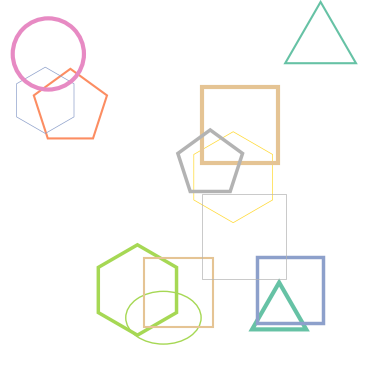[{"shape": "triangle", "thickness": 1.5, "radius": 0.53, "center": [0.833, 0.889]}, {"shape": "triangle", "thickness": 3, "radius": 0.41, "center": [0.725, 0.185]}, {"shape": "pentagon", "thickness": 1.5, "radius": 0.5, "center": [0.183, 0.721]}, {"shape": "hexagon", "thickness": 0.5, "radius": 0.43, "center": [0.118, 0.739]}, {"shape": "square", "thickness": 2.5, "radius": 0.43, "center": [0.753, 0.246]}, {"shape": "circle", "thickness": 3, "radius": 0.46, "center": [0.126, 0.86]}, {"shape": "hexagon", "thickness": 2.5, "radius": 0.59, "center": [0.357, 0.247]}, {"shape": "oval", "thickness": 1, "radius": 0.49, "center": [0.424, 0.175]}, {"shape": "hexagon", "thickness": 0.5, "radius": 0.59, "center": [0.606, 0.54]}, {"shape": "square", "thickness": 3, "radius": 0.49, "center": [0.623, 0.675]}, {"shape": "square", "thickness": 1.5, "radius": 0.45, "center": [0.464, 0.24]}, {"shape": "pentagon", "thickness": 2.5, "radius": 0.44, "center": [0.546, 0.574]}, {"shape": "square", "thickness": 0.5, "radius": 0.55, "center": [0.633, 0.386]}]